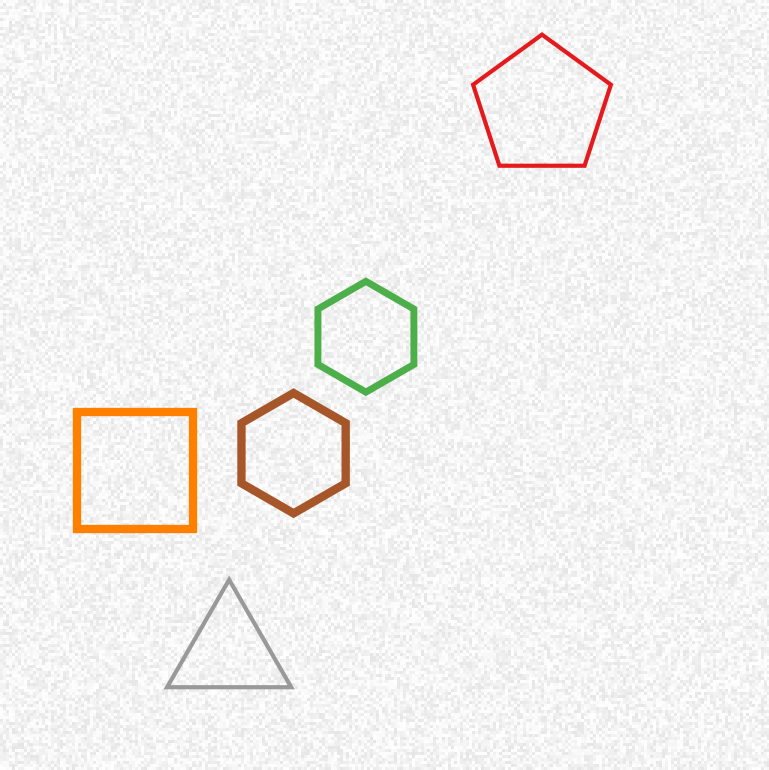[{"shape": "pentagon", "thickness": 1.5, "radius": 0.47, "center": [0.704, 0.861]}, {"shape": "hexagon", "thickness": 2.5, "radius": 0.36, "center": [0.475, 0.563]}, {"shape": "square", "thickness": 3, "radius": 0.38, "center": [0.175, 0.389]}, {"shape": "hexagon", "thickness": 3, "radius": 0.39, "center": [0.381, 0.411]}, {"shape": "triangle", "thickness": 1.5, "radius": 0.47, "center": [0.298, 0.154]}]